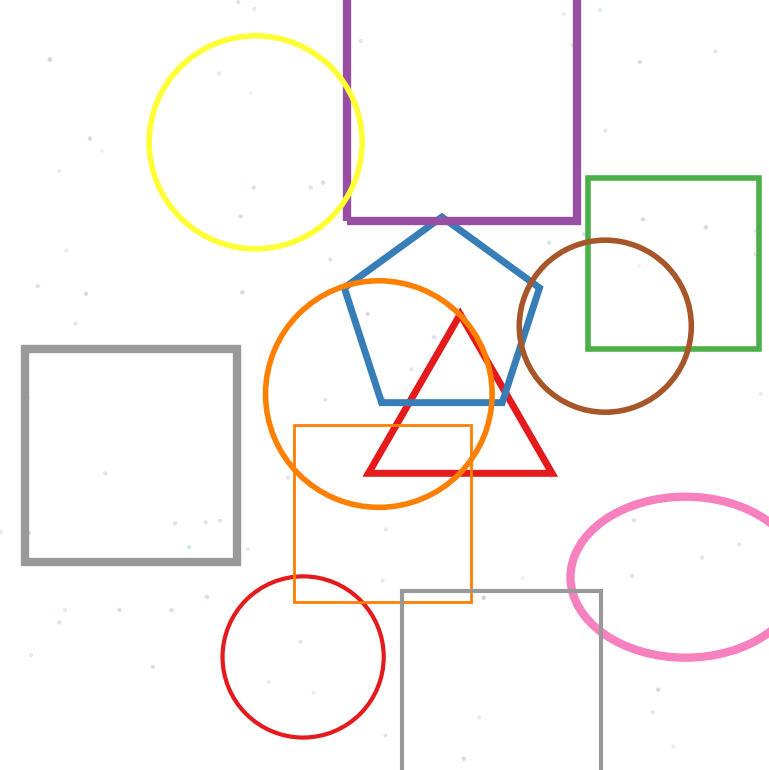[{"shape": "triangle", "thickness": 2.5, "radius": 0.69, "center": [0.598, 0.454]}, {"shape": "circle", "thickness": 1.5, "radius": 0.52, "center": [0.394, 0.147]}, {"shape": "pentagon", "thickness": 2.5, "radius": 0.67, "center": [0.574, 0.585]}, {"shape": "square", "thickness": 2, "radius": 0.55, "center": [0.874, 0.658]}, {"shape": "square", "thickness": 3, "radius": 0.75, "center": [0.6, 0.862]}, {"shape": "circle", "thickness": 2, "radius": 0.74, "center": [0.492, 0.488]}, {"shape": "square", "thickness": 1, "radius": 0.57, "center": [0.497, 0.333]}, {"shape": "circle", "thickness": 2, "radius": 0.69, "center": [0.332, 0.815]}, {"shape": "circle", "thickness": 2, "radius": 0.56, "center": [0.786, 0.576]}, {"shape": "oval", "thickness": 3, "radius": 0.75, "center": [0.89, 0.25]}, {"shape": "square", "thickness": 1.5, "radius": 0.65, "center": [0.651, 0.103]}, {"shape": "square", "thickness": 3, "radius": 0.69, "center": [0.17, 0.408]}]